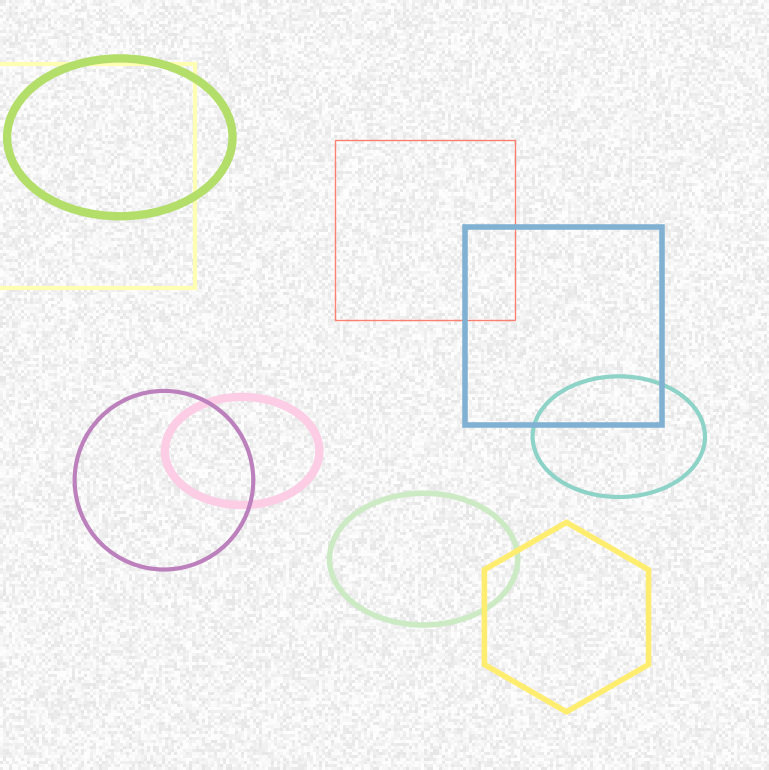[{"shape": "oval", "thickness": 1.5, "radius": 0.56, "center": [0.804, 0.433]}, {"shape": "square", "thickness": 1.5, "radius": 0.73, "center": [0.107, 0.771]}, {"shape": "square", "thickness": 0.5, "radius": 0.58, "center": [0.552, 0.701]}, {"shape": "square", "thickness": 2, "radius": 0.64, "center": [0.732, 0.576]}, {"shape": "oval", "thickness": 3, "radius": 0.73, "center": [0.156, 0.822]}, {"shape": "oval", "thickness": 3, "radius": 0.5, "center": [0.314, 0.414]}, {"shape": "circle", "thickness": 1.5, "radius": 0.58, "center": [0.213, 0.376]}, {"shape": "oval", "thickness": 2, "radius": 0.61, "center": [0.55, 0.274]}, {"shape": "hexagon", "thickness": 2, "radius": 0.62, "center": [0.736, 0.199]}]